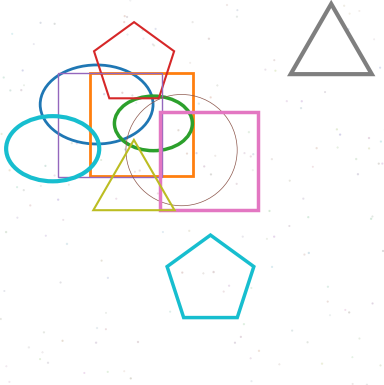[{"shape": "oval", "thickness": 2, "radius": 0.73, "center": [0.251, 0.729]}, {"shape": "square", "thickness": 2, "radius": 0.67, "center": [0.368, 0.677]}, {"shape": "oval", "thickness": 2.5, "radius": 0.51, "center": [0.398, 0.68]}, {"shape": "pentagon", "thickness": 1.5, "radius": 0.55, "center": [0.348, 0.833]}, {"shape": "square", "thickness": 1, "radius": 0.67, "center": [0.286, 0.676]}, {"shape": "circle", "thickness": 0.5, "radius": 0.72, "center": [0.472, 0.61]}, {"shape": "square", "thickness": 2.5, "radius": 0.64, "center": [0.543, 0.582]}, {"shape": "triangle", "thickness": 3, "radius": 0.61, "center": [0.86, 0.868]}, {"shape": "triangle", "thickness": 1.5, "radius": 0.61, "center": [0.348, 0.515]}, {"shape": "oval", "thickness": 3, "radius": 0.6, "center": [0.137, 0.614]}, {"shape": "pentagon", "thickness": 2.5, "radius": 0.59, "center": [0.547, 0.271]}]